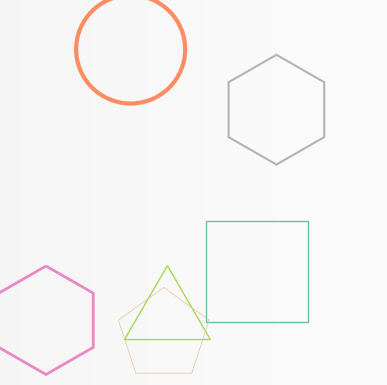[{"shape": "square", "thickness": 1, "radius": 0.66, "center": [0.663, 0.295]}, {"shape": "circle", "thickness": 3, "radius": 0.7, "center": [0.337, 0.872]}, {"shape": "hexagon", "thickness": 2, "radius": 0.7, "center": [0.119, 0.168]}, {"shape": "triangle", "thickness": 1, "radius": 0.64, "center": [0.432, 0.182]}, {"shape": "pentagon", "thickness": 0.5, "radius": 0.61, "center": [0.423, 0.13]}, {"shape": "hexagon", "thickness": 1.5, "radius": 0.71, "center": [0.713, 0.715]}]